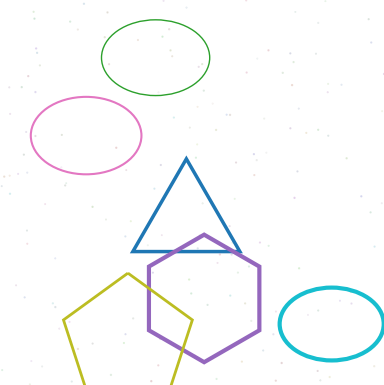[{"shape": "triangle", "thickness": 2.5, "radius": 0.8, "center": [0.484, 0.427]}, {"shape": "oval", "thickness": 1, "radius": 0.7, "center": [0.404, 0.85]}, {"shape": "hexagon", "thickness": 3, "radius": 0.83, "center": [0.53, 0.225]}, {"shape": "oval", "thickness": 1.5, "radius": 0.72, "center": [0.224, 0.648]}, {"shape": "pentagon", "thickness": 2, "radius": 0.88, "center": [0.332, 0.115]}, {"shape": "oval", "thickness": 3, "radius": 0.68, "center": [0.862, 0.158]}]